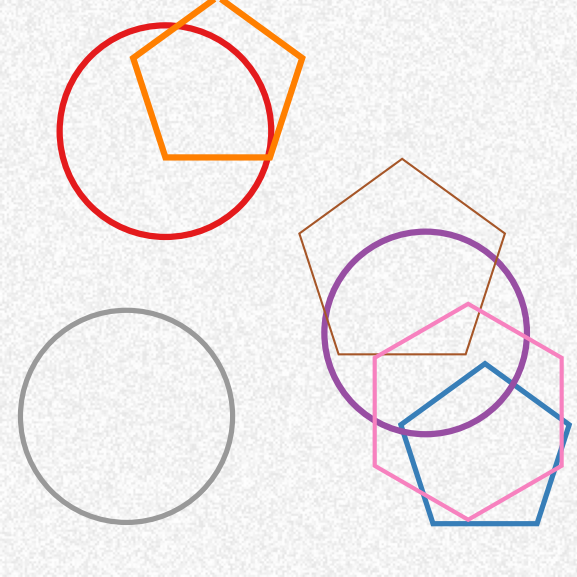[{"shape": "circle", "thickness": 3, "radius": 0.92, "center": [0.286, 0.772]}, {"shape": "pentagon", "thickness": 2.5, "radius": 0.77, "center": [0.84, 0.216]}, {"shape": "circle", "thickness": 3, "radius": 0.88, "center": [0.737, 0.423]}, {"shape": "pentagon", "thickness": 3, "radius": 0.77, "center": [0.377, 0.851]}, {"shape": "pentagon", "thickness": 1, "radius": 0.94, "center": [0.696, 0.537]}, {"shape": "hexagon", "thickness": 2, "radius": 0.93, "center": [0.811, 0.286]}, {"shape": "circle", "thickness": 2.5, "radius": 0.92, "center": [0.219, 0.278]}]